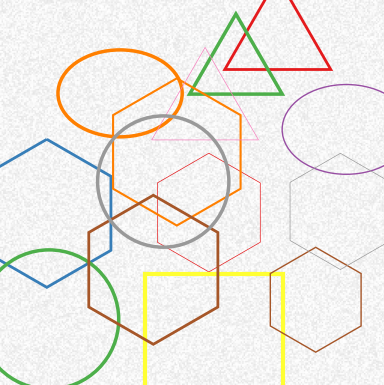[{"shape": "triangle", "thickness": 2, "radius": 0.79, "center": [0.722, 0.899]}, {"shape": "hexagon", "thickness": 0.5, "radius": 0.77, "center": [0.543, 0.448]}, {"shape": "hexagon", "thickness": 2, "radius": 0.96, "center": [0.122, 0.446]}, {"shape": "triangle", "thickness": 2.5, "radius": 0.69, "center": [0.613, 0.825]}, {"shape": "circle", "thickness": 2.5, "radius": 0.9, "center": [0.128, 0.17]}, {"shape": "oval", "thickness": 1, "radius": 0.83, "center": [0.899, 0.664]}, {"shape": "oval", "thickness": 2.5, "radius": 0.81, "center": [0.312, 0.757]}, {"shape": "hexagon", "thickness": 1.5, "radius": 0.96, "center": [0.459, 0.605]}, {"shape": "square", "thickness": 3, "radius": 0.89, "center": [0.556, 0.11]}, {"shape": "hexagon", "thickness": 2, "radius": 0.97, "center": [0.398, 0.299]}, {"shape": "hexagon", "thickness": 1, "radius": 0.68, "center": [0.82, 0.221]}, {"shape": "triangle", "thickness": 0.5, "radius": 0.8, "center": [0.533, 0.717]}, {"shape": "hexagon", "thickness": 0.5, "radius": 0.75, "center": [0.884, 0.451]}, {"shape": "circle", "thickness": 2.5, "radius": 0.85, "center": [0.424, 0.528]}]